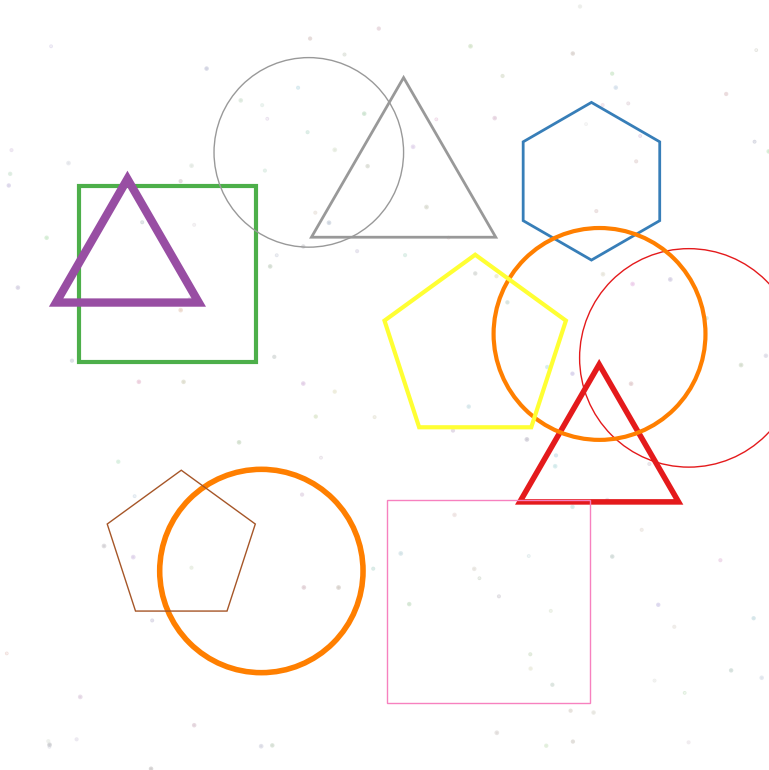[{"shape": "triangle", "thickness": 2, "radius": 0.59, "center": [0.778, 0.408]}, {"shape": "circle", "thickness": 0.5, "radius": 0.71, "center": [0.895, 0.535]}, {"shape": "hexagon", "thickness": 1, "radius": 0.51, "center": [0.768, 0.765]}, {"shape": "square", "thickness": 1.5, "radius": 0.57, "center": [0.218, 0.644]}, {"shape": "triangle", "thickness": 3, "radius": 0.53, "center": [0.166, 0.661]}, {"shape": "circle", "thickness": 1.5, "radius": 0.69, "center": [0.779, 0.566]}, {"shape": "circle", "thickness": 2, "radius": 0.66, "center": [0.339, 0.258]}, {"shape": "pentagon", "thickness": 1.5, "radius": 0.62, "center": [0.617, 0.545]}, {"shape": "pentagon", "thickness": 0.5, "radius": 0.51, "center": [0.235, 0.288]}, {"shape": "square", "thickness": 0.5, "radius": 0.66, "center": [0.634, 0.218]}, {"shape": "circle", "thickness": 0.5, "radius": 0.62, "center": [0.401, 0.802]}, {"shape": "triangle", "thickness": 1, "radius": 0.69, "center": [0.524, 0.761]}]